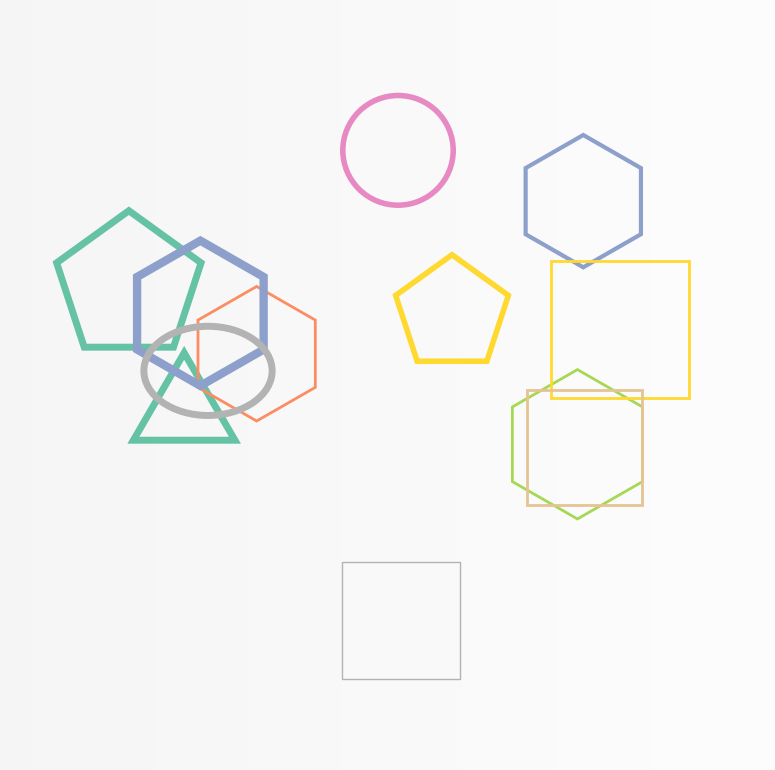[{"shape": "triangle", "thickness": 2.5, "radius": 0.38, "center": [0.238, 0.466]}, {"shape": "pentagon", "thickness": 2.5, "radius": 0.49, "center": [0.166, 0.628]}, {"shape": "hexagon", "thickness": 1, "radius": 0.44, "center": [0.331, 0.541]}, {"shape": "hexagon", "thickness": 1.5, "radius": 0.43, "center": [0.753, 0.739]}, {"shape": "hexagon", "thickness": 3, "radius": 0.47, "center": [0.259, 0.593]}, {"shape": "circle", "thickness": 2, "radius": 0.36, "center": [0.514, 0.805]}, {"shape": "hexagon", "thickness": 1, "radius": 0.48, "center": [0.745, 0.423]}, {"shape": "pentagon", "thickness": 2, "radius": 0.38, "center": [0.583, 0.593]}, {"shape": "square", "thickness": 1, "radius": 0.44, "center": [0.8, 0.572]}, {"shape": "square", "thickness": 1, "radius": 0.37, "center": [0.754, 0.419]}, {"shape": "oval", "thickness": 2.5, "radius": 0.41, "center": [0.268, 0.518]}, {"shape": "square", "thickness": 0.5, "radius": 0.38, "center": [0.517, 0.194]}]